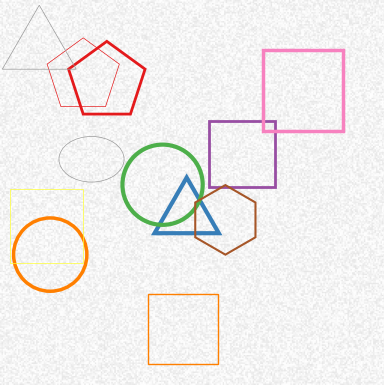[{"shape": "pentagon", "thickness": 0.5, "radius": 0.49, "center": [0.216, 0.803]}, {"shape": "pentagon", "thickness": 2, "radius": 0.52, "center": [0.277, 0.788]}, {"shape": "triangle", "thickness": 3, "radius": 0.48, "center": [0.485, 0.442]}, {"shape": "circle", "thickness": 3, "radius": 0.52, "center": [0.422, 0.52]}, {"shape": "square", "thickness": 2, "radius": 0.43, "center": [0.629, 0.6]}, {"shape": "circle", "thickness": 2.5, "radius": 0.48, "center": [0.13, 0.339]}, {"shape": "square", "thickness": 1, "radius": 0.45, "center": [0.476, 0.145]}, {"shape": "square", "thickness": 0.5, "radius": 0.48, "center": [0.122, 0.413]}, {"shape": "hexagon", "thickness": 1.5, "radius": 0.45, "center": [0.585, 0.429]}, {"shape": "square", "thickness": 2.5, "radius": 0.52, "center": [0.787, 0.764]}, {"shape": "triangle", "thickness": 0.5, "radius": 0.55, "center": [0.102, 0.876]}, {"shape": "oval", "thickness": 0.5, "radius": 0.42, "center": [0.238, 0.586]}]